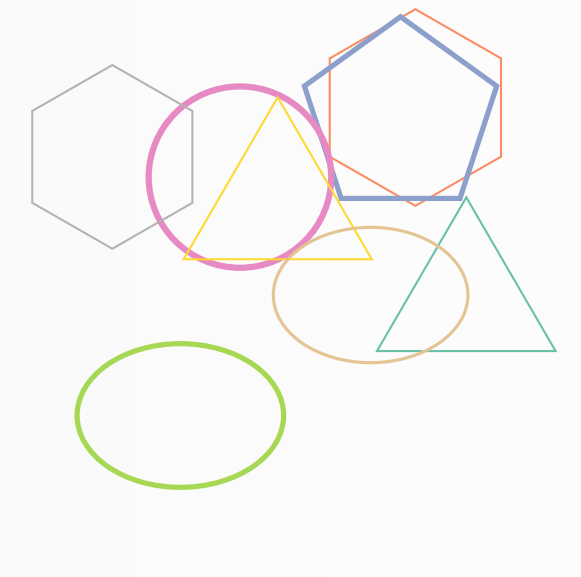[{"shape": "triangle", "thickness": 1, "radius": 0.89, "center": [0.802, 0.48]}, {"shape": "hexagon", "thickness": 1, "radius": 0.85, "center": [0.715, 0.813]}, {"shape": "pentagon", "thickness": 2.5, "radius": 0.87, "center": [0.689, 0.796]}, {"shape": "circle", "thickness": 3, "radius": 0.79, "center": [0.413, 0.692]}, {"shape": "oval", "thickness": 2.5, "radius": 0.89, "center": [0.31, 0.28]}, {"shape": "triangle", "thickness": 1, "radius": 0.93, "center": [0.478, 0.644]}, {"shape": "oval", "thickness": 1.5, "radius": 0.84, "center": [0.638, 0.488]}, {"shape": "hexagon", "thickness": 1, "radius": 0.8, "center": [0.193, 0.727]}]